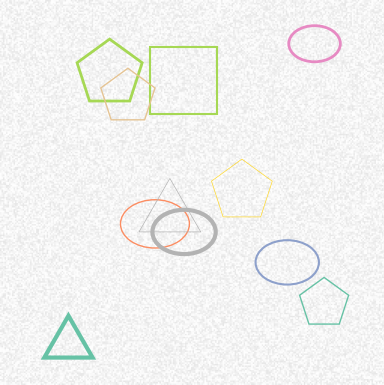[{"shape": "triangle", "thickness": 3, "radius": 0.36, "center": [0.178, 0.107]}, {"shape": "pentagon", "thickness": 1, "radius": 0.33, "center": [0.842, 0.212]}, {"shape": "oval", "thickness": 1, "radius": 0.45, "center": [0.402, 0.419]}, {"shape": "oval", "thickness": 1.5, "radius": 0.41, "center": [0.746, 0.319]}, {"shape": "oval", "thickness": 2, "radius": 0.34, "center": [0.817, 0.886]}, {"shape": "pentagon", "thickness": 2, "radius": 0.44, "center": [0.285, 0.81]}, {"shape": "square", "thickness": 1.5, "radius": 0.44, "center": [0.476, 0.791]}, {"shape": "pentagon", "thickness": 0.5, "radius": 0.41, "center": [0.628, 0.504]}, {"shape": "pentagon", "thickness": 1, "radius": 0.37, "center": [0.332, 0.749]}, {"shape": "triangle", "thickness": 0.5, "radius": 0.46, "center": [0.441, 0.444]}, {"shape": "oval", "thickness": 3, "radius": 0.41, "center": [0.478, 0.398]}]